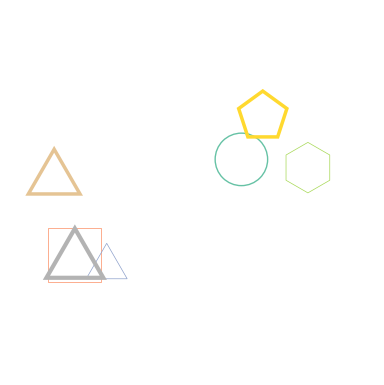[{"shape": "circle", "thickness": 1, "radius": 0.34, "center": [0.627, 0.586]}, {"shape": "square", "thickness": 0.5, "radius": 0.35, "center": [0.194, 0.338]}, {"shape": "triangle", "thickness": 0.5, "radius": 0.31, "center": [0.277, 0.307]}, {"shape": "hexagon", "thickness": 0.5, "radius": 0.33, "center": [0.8, 0.565]}, {"shape": "pentagon", "thickness": 2.5, "radius": 0.33, "center": [0.683, 0.698]}, {"shape": "triangle", "thickness": 2.5, "radius": 0.39, "center": [0.141, 0.535]}, {"shape": "triangle", "thickness": 3, "radius": 0.43, "center": [0.194, 0.321]}]